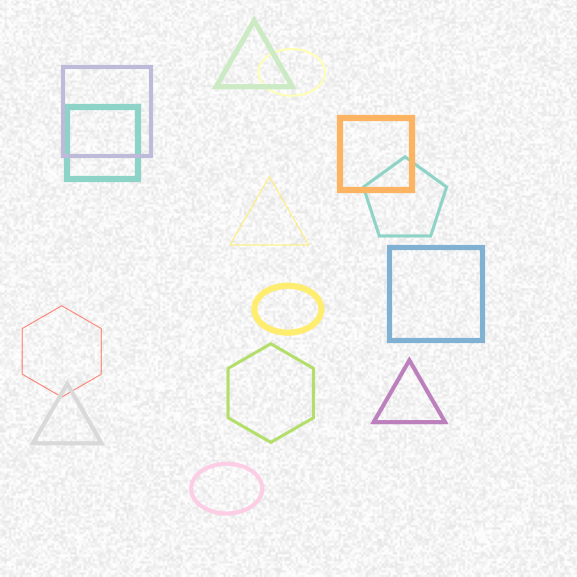[{"shape": "square", "thickness": 3, "radius": 0.31, "center": [0.178, 0.752]}, {"shape": "pentagon", "thickness": 1.5, "radius": 0.38, "center": [0.701, 0.652]}, {"shape": "oval", "thickness": 1, "radius": 0.29, "center": [0.505, 0.874]}, {"shape": "square", "thickness": 2, "radius": 0.38, "center": [0.186, 0.806]}, {"shape": "hexagon", "thickness": 0.5, "radius": 0.4, "center": [0.107, 0.391]}, {"shape": "square", "thickness": 2.5, "radius": 0.41, "center": [0.754, 0.491]}, {"shape": "square", "thickness": 3, "radius": 0.31, "center": [0.652, 0.732]}, {"shape": "hexagon", "thickness": 1.5, "radius": 0.43, "center": [0.469, 0.318]}, {"shape": "oval", "thickness": 2, "radius": 0.31, "center": [0.393, 0.153]}, {"shape": "triangle", "thickness": 2, "radius": 0.34, "center": [0.116, 0.266]}, {"shape": "triangle", "thickness": 2, "radius": 0.36, "center": [0.709, 0.304]}, {"shape": "triangle", "thickness": 2.5, "radius": 0.38, "center": [0.44, 0.887]}, {"shape": "oval", "thickness": 3, "radius": 0.29, "center": [0.498, 0.464]}, {"shape": "triangle", "thickness": 0.5, "radius": 0.39, "center": [0.466, 0.614]}]